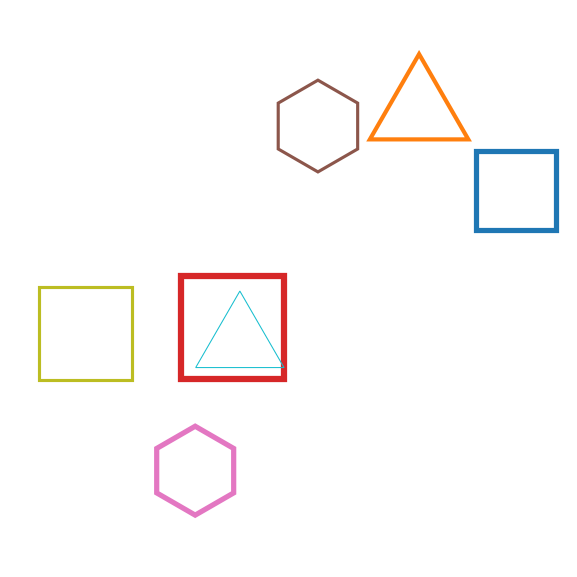[{"shape": "square", "thickness": 2.5, "radius": 0.34, "center": [0.894, 0.669]}, {"shape": "triangle", "thickness": 2, "radius": 0.49, "center": [0.726, 0.807]}, {"shape": "square", "thickness": 3, "radius": 0.44, "center": [0.402, 0.432]}, {"shape": "hexagon", "thickness": 1.5, "radius": 0.4, "center": [0.551, 0.781]}, {"shape": "hexagon", "thickness": 2.5, "radius": 0.38, "center": [0.338, 0.184]}, {"shape": "square", "thickness": 1.5, "radius": 0.4, "center": [0.147, 0.421]}, {"shape": "triangle", "thickness": 0.5, "radius": 0.44, "center": [0.415, 0.407]}]